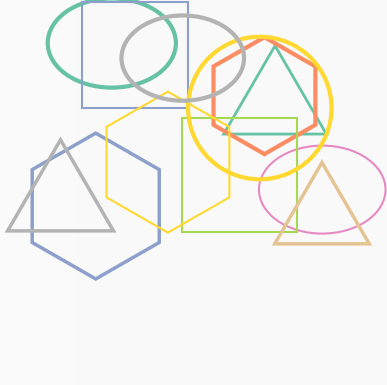[{"shape": "oval", "thickness": 3, "radius": 0.83, "center": [0.289, 0.888]}, {"shape": "triangle", "thickness": 2, "radius": 0.76, "center": [0.71, 0.728]}, {"shape": "hexagon", "thickness": 3, "radius": 0.76, "center": [0.682, 0.752]}, {"shape": "square", "thickness": 1.5, "radius": 0.69, "center": [0.348, 0.856]}, {"shape": "hexagon", "thickness": 2.5, "radius": 0.95, "center": [0.247, 0.465]}, {"shape": "oval", "thickness": 1.5, "radius": 0.82, "center": [0.832, 0.508]}, {"shape": "square", "thickness": 1.5, "radius": 0.74, "center": [0.618, 0.546]}, {"shape": "hexagon", "thickness": 1.5, "radius": 0.92, "center": [0.433, 0.579]}, {"shape": "circle", "thickness": 3, "radius": 0.93, "center": [0.67, 0.719]}, {"shape": "triangle", "thickness": 2.5, "radius": 0.7, "center": [0.831, 0.437]}, {"shape": "triangle", "thickness": 2.5, "radius": 0.79, "center": [0.156, 0.479]}, {"shape": "oval", "thickness": 3, "radius": 0.79, "center": [0.472, 0.849]}]